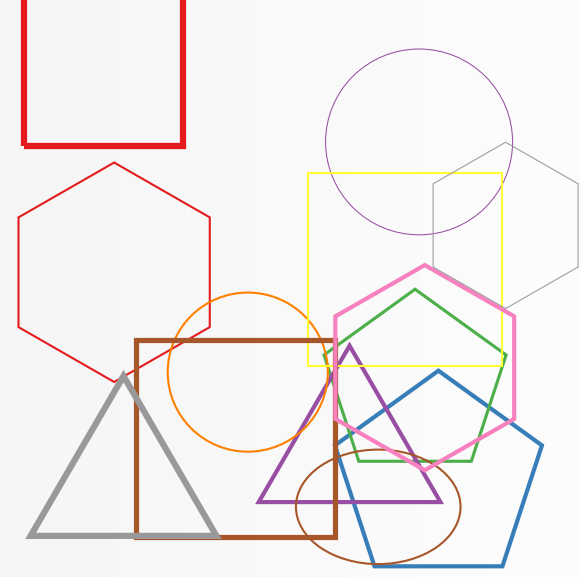[{"shape": "square", "thickness": 3, "radius": 0.68, "center": [0.178, 0.884]}, {"shape": "hexagon", "thickness": 1, "radius": 0.95, "center": [0.196, 0.528]}, {"shape": "pentagon", "thickness": 2, "radius": 0.94, "center": [0.754, 0.17]}, {"shape": "pentagon", "thickness": 1.5, "radius": 0.82, "center": [0.714, 0.334]}, {"shape": "triangle", "thickness": 2, "radius": 0.9, "center": [0.601, 0.22]}, {"shape": "circle", "thickness": 0.5, "radius": 0.8, "center": [0.721, 0.753]}, {"shape": "circle", "thickness": 1, "radius": 0.69, "center": [0.426, 0.355]}, {"shape": "square", "thickness": 1, "radius": 0.84, "center": [0.697, 0.532]}, {"shape": "oval", "thickness": 1, "radius": 0.71, "center": [0.651, 0.121]}, {"shape": "square", "thickness": 2.5, "radius": 0.85, "center": [0.405, 0.24]}, {"shape": "hexagon", "thickness": 2, "radius": 0.89, "center": [0.731, 0.362]}, {"shape": "triangle", "thickness": 3, "radius": 0.92, "center": [0.213, 0.163]}, {"shape": "hexagon", "thickness": 0.5, "radius": 0.72, "center": [0.87, 0.609]}]